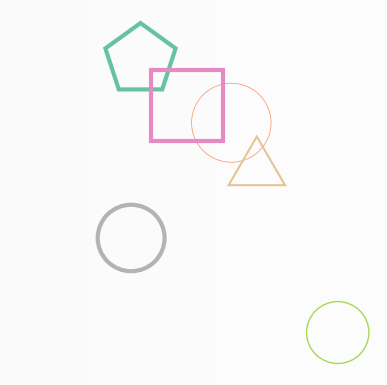[{"shape": "pentagon", "thickness": 3, "radius": 0.48, "center": [0.363, 0.845]}, {"shape": "circle", "thickness": 0.5, "radius": 0.51, "center": [0.597, 0.681]}, {"shape": "square", "thickness": 3, "radius": 0.46, "center": [0.482, 0.726]}, {"shape": "circle", "thickness": 1, "radius": 0.4, "center": [0.872, 0.136]}, {"shape": "triangle", "thickness": 1.5, "radius": 0.42, "center": [0.663, 0.561]}, {"shape": "circle", "thickness": 3, "radius": 0.43, "center": [0.338, 0.382]}]